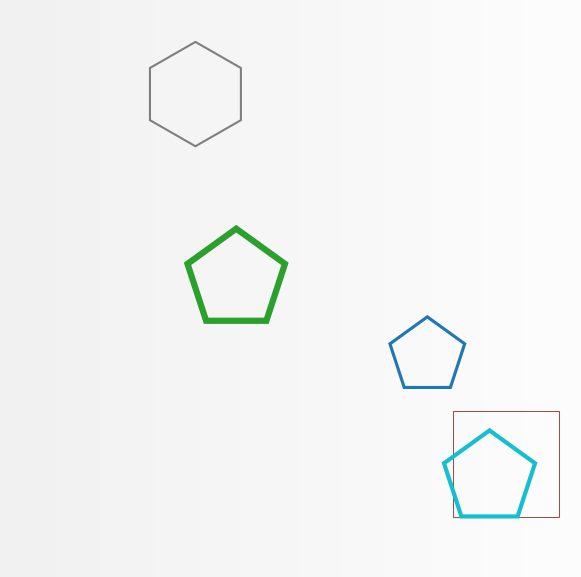[{"shape": "pentagon", "thickness": 1.5, "radius": 0.34, "center": [0.735, 0.383]}, {"shape": "pentagon", "thickness": 3, "radius": 0.44, "center": [0.406, 0.515]}, {"shape": "square", "thickness": 0.5, "radius": 0.46, "center": [0.871, 0.195]}, {"shape": "hexagon", "thickness": 1, "radius": 0.45, "center": [0.336, 0.836]}, {"shape": "pentagon", "thickness": 2, "radius": 0.41, "center": [0.842, 0.171]}]